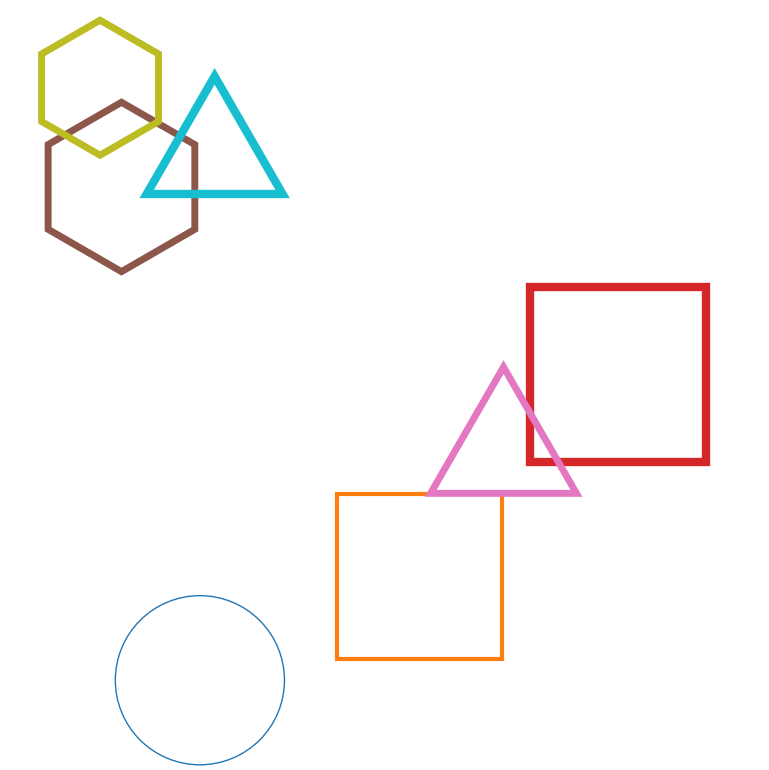[{"shape": "circle", "thickness": 0.5, "radius": 0.55, "center": [0.26, 0.117]}, {"shape": "square", "thickness": 1.5, "radius": 0.54, "center": [0.545, 0.251]}, {"shape": "square", "thickness": 3, "radius": 0.57, "center": [0.802, 0.514]}, {"shape": "hexagon", "thickness": 2.5, "radius": 0.55, "center": [0.158, 0.757]}, {"shape": "triangle", "thickness": 2.5, "radius": 0.55, "center": [0.654, 0.414]}, {"shape": "hexagon", "thickness": 2.5, "radius": 0.44, "center": [0.13, 0.886]}, {"shape": "triangle", "thickness": 3, "radius": 0.51, "center": [0.279, 0.799]}]